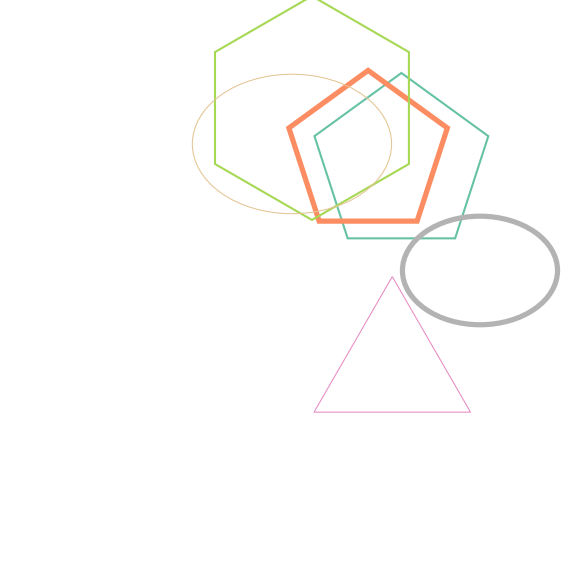[{"shape": "pentagon", "thickness": 1, "radius": 0.79, "center": [0.695, 0.714]}, {"shape": "pentagon", "thickness": 2.5, "radius": 0.72, "center": [0.637, 0.733]}, {"shape": "triangle", "thickness": 0.5, "radius": 0.78, "center": [0.679, 0.364]}, {"shape": "hexagon", "thickness": 1, "radius": 0.97, "center": [0.54, 0.812]}, {"shape": "oval", "thickness": 0.5, "radius": 0.86, "center": [0.506, 0.75]}, {"shape": "oval", "thickness": 2.5, "radius": 0.67, "center": [0.831, 0.531]}]